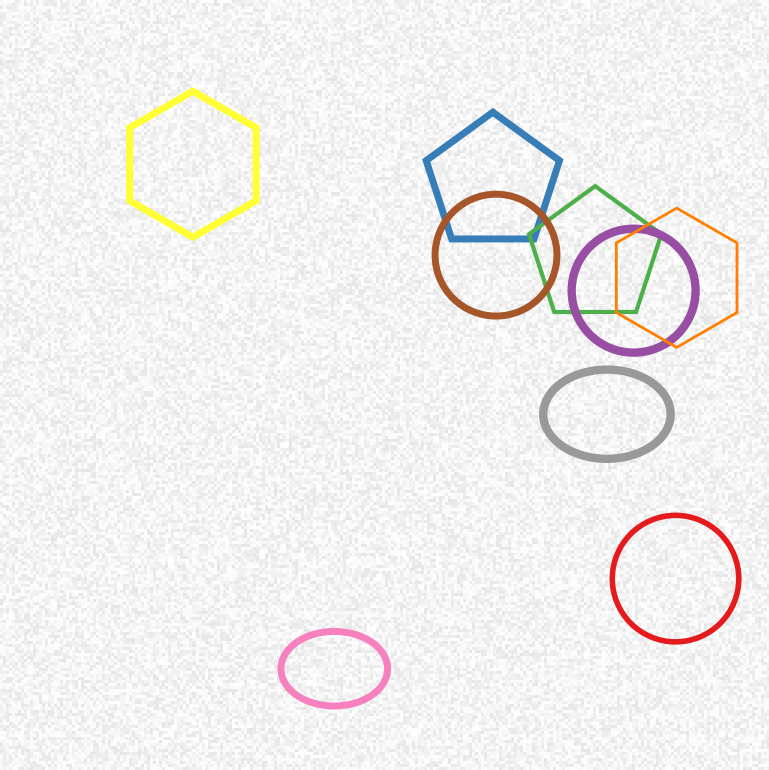[{"shape": "circle", "thickness": 2, "radius": 0.41, "center": [0.877, 0.249]}, {"shape": "pentagon", "thickness": 2.5, "radius": 0.45, "center": [0.64, 0.763]}, {"shape": "pentagon", "thickness": 1.5, "radius": 0.45, "center": [0.773, 0.668]}, {"shape": "circle", "thickness": 3, "radius": 0.4, "center": [0.823, 0.623]}, {"shape": "hexagon", "thickness": 1, "radius": 0.45, "center": [0.879, 0.639]}, {"shape": "hexagon", "thickness": 2.5, "radius": 0.47, "center": [0.25, 0.787]}, {"shape": "circle", "thickness": 2.5, "radius": 0.4, "center": [0.644, 0.669]}, {"shape": "oval", "thickness": 2.5, "radius": 0.35, "center": [0.434, 0.132]}, {"shape": "oval", "thickness": 3, "radius": 0.41, "center": [0.788, 0.462]}]